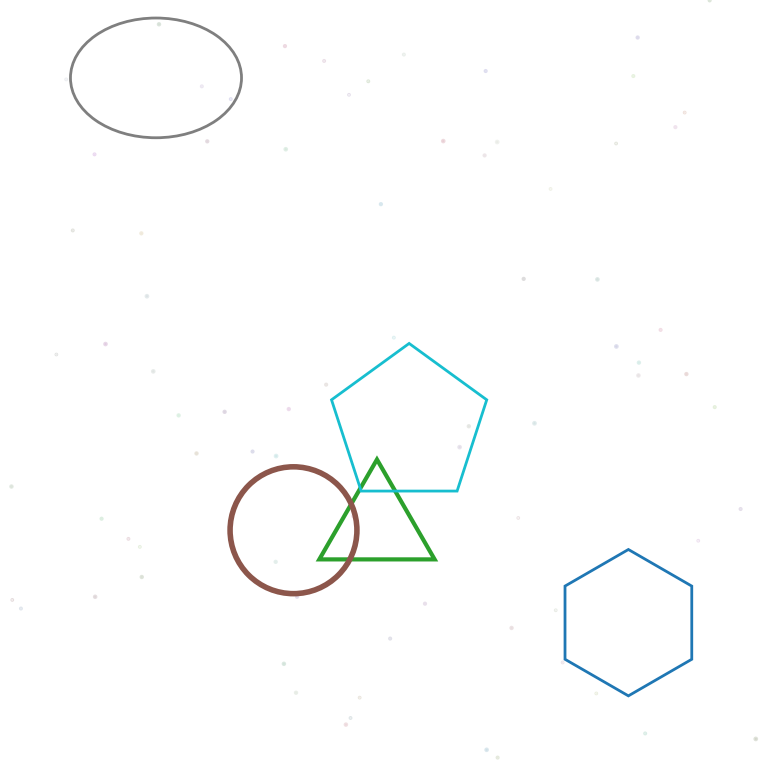[{"shape": "hexagon", "thickness": 1, "radius": 0.48, "center": [0.816, 0.191]}, {"shape": "triangle", "thickness": 1.5, "radius": 0.43, "center": [0.49, 0.317]}, {"shape": "circle", "thickness": 2, "radius": 0.41, "center": [0.381, 0.311]}, {"shape": "oval", "thickness": 1, "radius": 0.56, "center": [0.203, 0.899]}, {"shape": "pentagon", "thickness": 1, "radius": 0.53, "center": [0.531, 0.448]}]